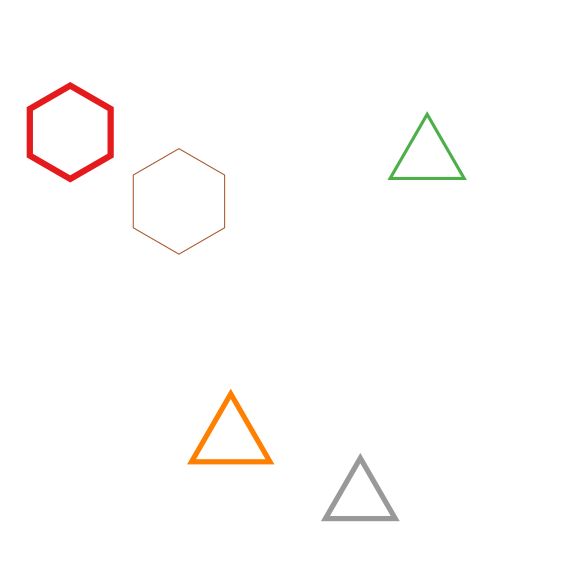[{"shape": "hexagon", "thickness": 3, "radius": 0.4, "center": [0.122, 0.77]}, {"shape": "triangle", "thickness": 1.5, "radius": 0.37, "center": [0.74, 0.727]}, {"shape": "triangle", "thickness": 2.5, "radius": 0.39, "center": [0.4, 0.239]}, {"shape": "hexagon", "thickness": 0.5, "radius": 0.46, "center": [0.31, 0.65]}, {"shape": "triangle", "thickness": 2.5, "radius": 0.35, "center": [0.624, 0.136]}]